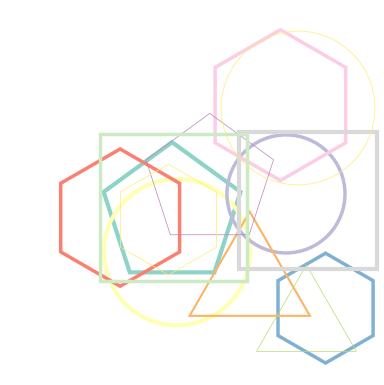[{"shape": "pentagon", "thickness": 3, "radius": 0.93, "center": [0.447, 0.444]}, {"shape": "circle", "thickness": 3, "radius": 0.95, "center": [0.46, 0.345]}, {"shape": "circle", "thickness": 2.5, "radius": 0.77, "center": [0.743, 0.496]}, {"shape": "hexagon", "thickness": 2.5, "radius": 0.89, "center": [0.312, 0.435]}, {"shape": "hexagon", "thickness": 2.5, "radius": 0.71, "center": [0.846, 0.2]}, {"shape": "triangle", "thickness": 1.5, "radius": 0.9, "center": [0.649, 0.27]}, {"shape": "triangle", "thickness": 0.5, "radius": 0.75, "center": [0.796, 0.162]}, {"shape": "hexagon", "thickness": 2.5, "radius": 0.98, "center": [0.728, 0.727]}, {"shape": "square", "thickness": 3, "radius": 0.89, "center": [0.8, 0.479]}, {"shape": "pentagon", "thickness": 0.5, "radius": 0.87, "center": [0.545, 0.531]}, {"shape": "square", "thickness": 2.5, "radius": 0.96, "center": [0.45, 0.461]}, {"shape": "hexagon", "thickness": 0.5, "radius": 0.72, "center": [0.438, 0.43]}, {"shape": "circle", "thickness": 0.5, "radius": 1.0, "center": [0.774, 0.72]}]